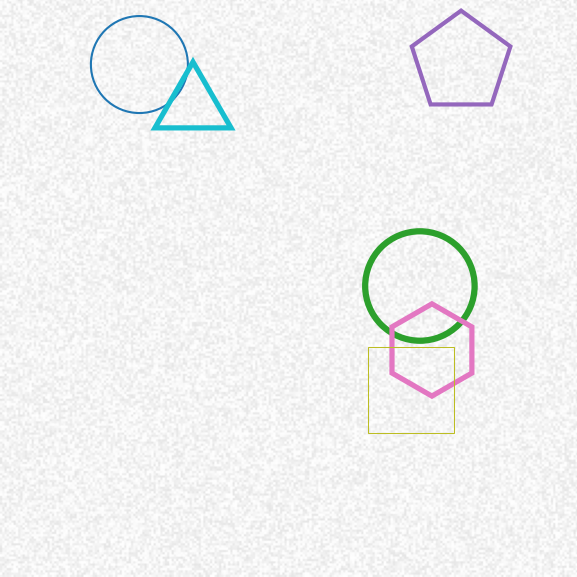[{"shape": "circle", "thickness": 1, "radius": 0.42, "center": [0.241, 0.887]}, {"shape": "circle", "thickness": 3, "radius": 0.47, "center": [0.727, 0.504]}, {"shape": "pentagon", "thickness": 2, "radius": 0.45, "center": [0.798, 0.891]}, {"shape": "hexagon", "thickness": 2.5, "radius": 0.4, "center": [0.748, 0.393]}, {"shape": "square", "thickness": 0.5, "radius": 0.37, "center": [0.712, 0.324]}, {"shape": "triangle", "thickness": 2.5, "radius": 0.38, "center": [0.334, 0.816]}]